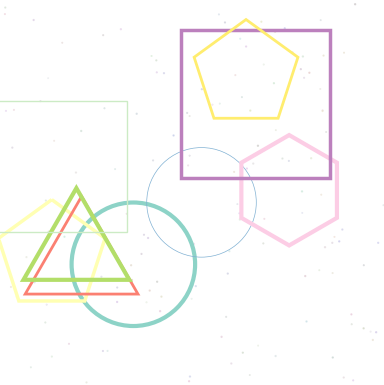[{"shape": "circle", "thickness": 3, "radius": 0.8, "center": [0.346, 0.314]}, {"shape": "pentagon", "thickness": 2.5, "radius": 0.73, "center": [0.134, 0.336]}, {"shape": "triangle", "thickness": 2, "radius": 0.85, "center": [0.212, 0.321]}, {"shape": "circle", "thickness": 0.5, "radius": 0.71, "center": [0.523, 0.474]}, {"shape": "triangle", "thickness": 3, "radius": 0.79, "center": [0.198, 0.353]}, {"shape": "hexagon", "thickness": 3, "radius": 0.72, "center": [0.751, 0.506]}, {"shape": "square", "thickness": 2.5, "radius": 0.96, "center": [0.664, 0.729]}, {"shape": "square", "thickness": 1, "radius": 0.85, "center": [0.159, 0.568]}, {"shape": "pentagon", "thickness": 2, "radius": 0.71, "center": [0.639, 0.808]}]